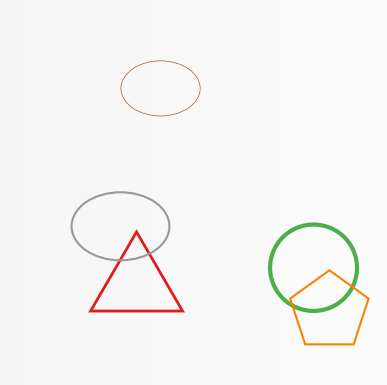[{"shape": "triangle", "thickness": 2, "radius": 0.69, "center": [0.352, 0.261]}, {"shape": "circle", "thickness": 3, "radius": 0.56, "center": [0.809, 0.305]}, {"shape": "pentagon", "thickness": 1.5, "radius": 0.53, "center": [0.85, 0.192]}, {"shape": "oval", "thickness": 0.5, "radius": 0.51, "center": [0.414, 0.77]}, {"shape": "oval", "thickness": 1.5, "radius": 0.63, "center": [0.311, 0.412]}]